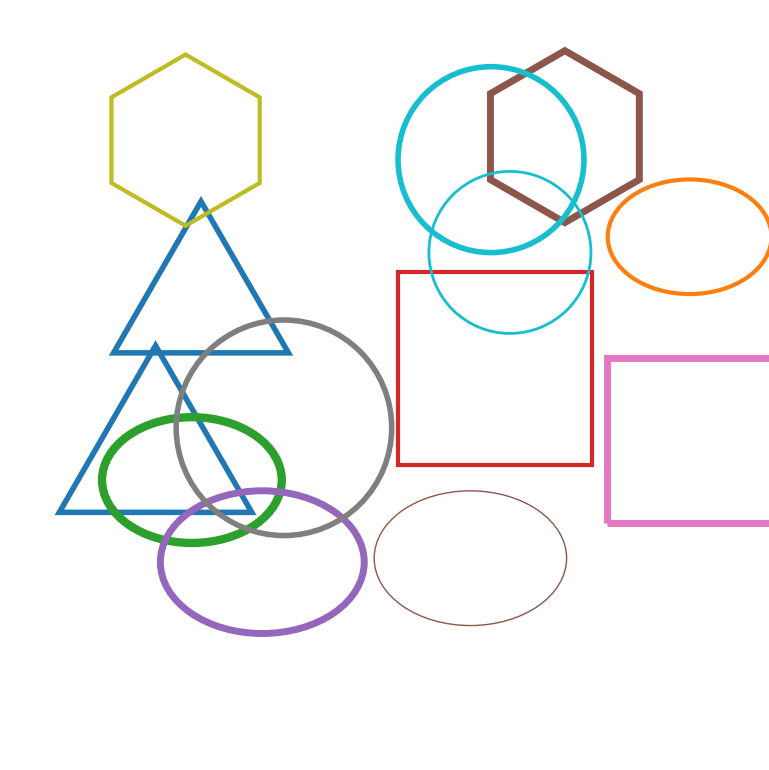[{"shape": "triangle", "thickness": 2, "radius": 0.72, "center": [0.202, 0.407]}, {"shape": "triangle", "thickness": 2, "radius": 0.66, "center": [0.261, 0.607]}, {"shape": "oval", "thickness": 1.5, "radius": 0.53, "center": [0.896, 0.693]}, {"shape": "oval", "thickness": 3, "radius": 0.58, "center": [0.249, 0.377]}, {"shape": "square", "thickness": 1.5, "radius": 0.63, "center": [0.643, 0.521]}, {"shape": "oval", "thickness": 2.5, "radius": 0.66, "center": [0.341, 0.27]}, {"shape": "oval", "thickness": 0.5, "radius": 0.62, "center": [0.611, 0.275]}, {"shape": "hexagon", "thickness": 2.5, "radius": 0.56, "center": [0.734, 0.823]}, {"shape": "square", "thickness": 2.5, "radius": 0.54, "center": [0.896, 0.428]}, {"shape": "circle", "thickness": 2, "radius": 0.7, "center": [0.369, 0.444]}, {"shape": "hexagon", "thickness": 1.5, "radius": 0.56, "center": [0.241, 0.818]}, {"shape": "circle", "thickness": 1, "radius": 0.53, "center": [0.662, 0.672]}, {"shape": "circle", "thickness": 2, "radius": 0.6, "center": [0.638, 0.793]}]